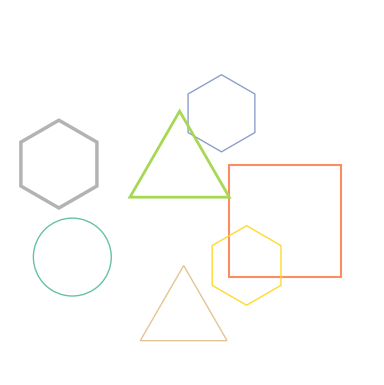[{"shape": "circle", "thickness": 1, "radius": 0.51, "center": [0.188, 0.332]}, {"shape": "square", "thickness": 1.5, "radius": 0.73, "center": [0.74, 0.426]}, {"shape": "hexagon", "thickness": 1, "radius": 0.5, "center": [0.575, 0.706]}, {"shape": "triangle", "thickness": 2, "radius": 0.74, "center": [0.467, 0.562]}, {"shape": "hexagon", "thickness": 1, "radius": 0.52, "center": [0.64, 0.311]}, {"shape": "triangle", "thickness": 1, "radius": 0.65, "center": [0.477, 0.18]}, {"shape": "hexagon", "thickness": 2.5, "radius": 0.57, "center": [0.153, 0.574]}]